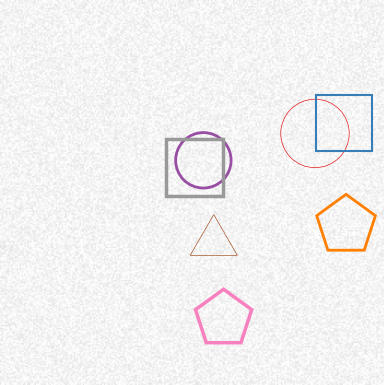[{"shape": "circle", "thickness": 0.5, "radius": 0.44, "center": [0.818, 0.653]}, {"shape": "square", "thickness": 1.5, "radius": 0.36, "center": [0.893, 0.681]}, {"shape": "circle", "thickness": 2, "radius": 0.36, "center": [0.528, 0.584]}, {"shape": "pentagon", "thickness": 2, "radius": 0.4, "center": [0.899, 0.415]}, {"shape": "triangle", "thickness": 0.5, "radius": 0.35, "center": [0.555, 0.372]}, {"shape": "pentagon", "thickness": 2.5, "radius": 0.38, "center": [0.581, 0.172]}, {"shape": "square", "thickness": 2.5, "radius": 0.37, "center": [0.505, 0.565]}]